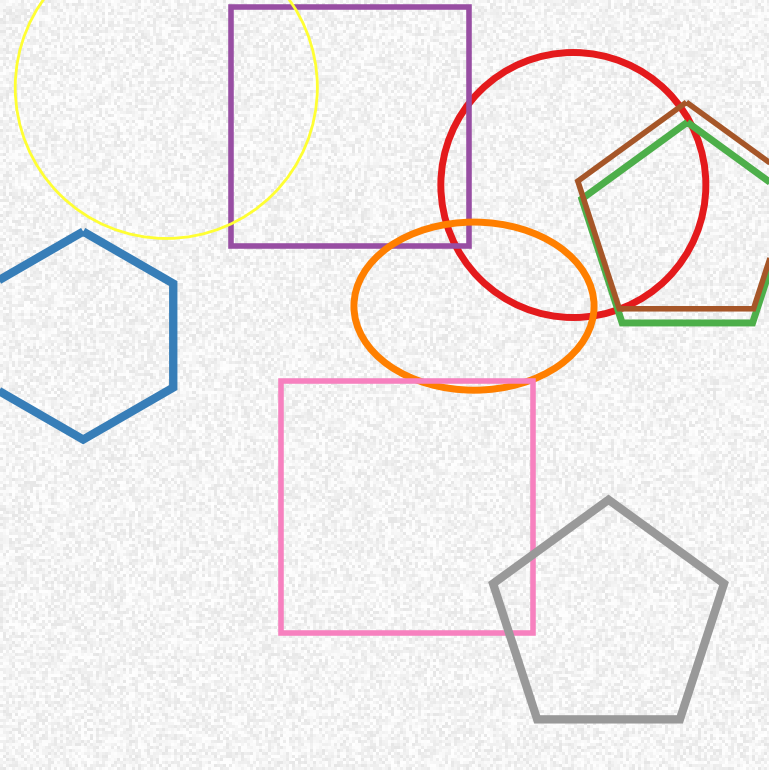[{"shape": "circle", "thickness": 2.5, "radius": 0.86, "center": [0.745, 0.76]}, {"shape": "hexagon", "thickness": 3, "radius": 0.68, "center": [0.108, 0.564]}, {"shape": "pentagon", "thickness": 2.5, "radius": 0.72, "center": [0.893, 0.697]}, {"shape": "square", "thickness": 2, "radius": 0.78, "center": [0.455, 0.835]}, {"shape": "oval", "thickness": 2.5, "radius": 0.78, "center": [0.616, 0.602]}, {"shape": "circle", "thickness": 1, "radius": 0.98, "center": [0.216, 0.886]}, {"shape": "pentagon", "thickness": 2, "radius": 0.74, "center": [0.891, 0.719]}, {"shape": "square", "thickness": 2, "radius": 0.82, "center": [0.529, 0.341]}, {"shape": "pentagon", "thickness": 3, "radius": 0.79, "center": [0.79, 0.193]}]